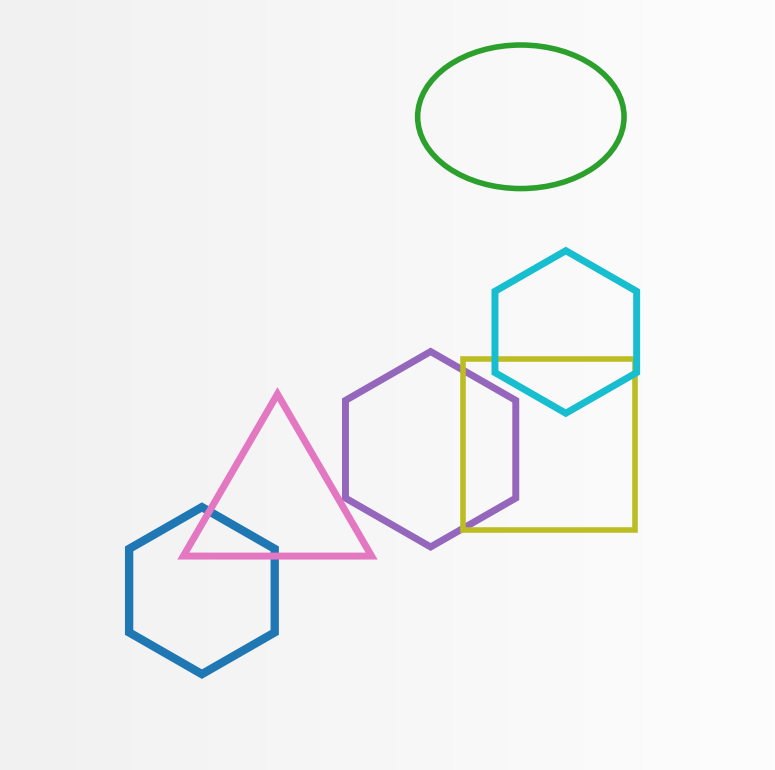[{"shape": "hexagon", "thickness": 3, "radius": 0.54, "center": [0.261, 0.233]}, {"shape": "oval", "thickness": 2, "radius": 0.67, "center": [0.672, 0.848]}, {"shape": "hexagon", "thickness": 2.5, "radius": 0.63, "center": [0.556, 0.417]}, {"shape": "triangle", "thickness": 2.5, "radius": 0.7, "center": [0.358, 0.348]}, {"shape": "square", "thickness": 2, "radius": 0.56, "center": [0.709, 0.423]}, {"shape": "hexagon", "thickness": 2.5, "radius": 0.53, "center": [0.73, 0.569]}]